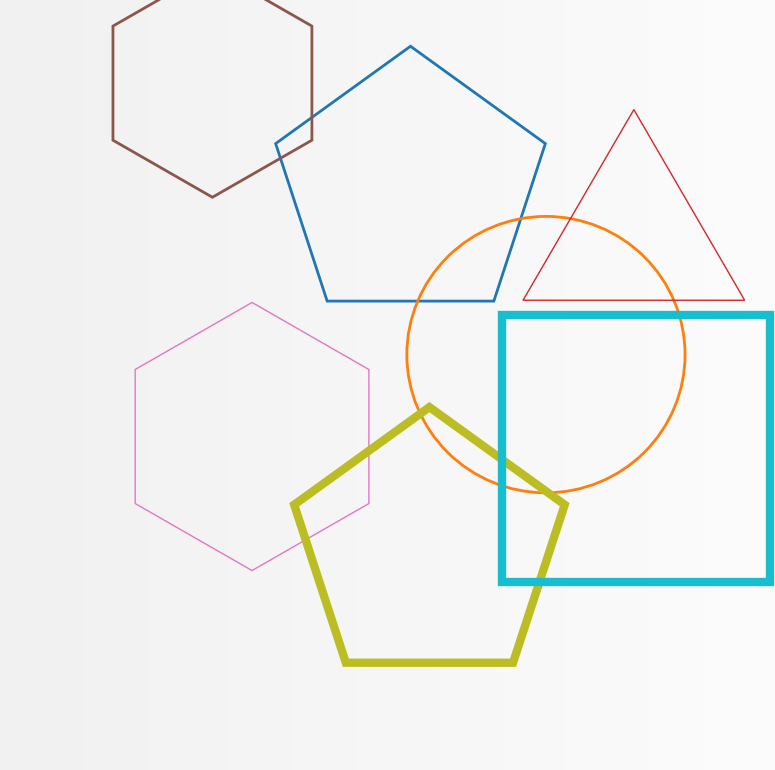[{"shape": "pentagon", "thickness": 1, "radius": 0.91, "center": [0.53, 0.757]}, {"shape": "circle", "thickness": 1, "radius": 0.9, "center": [0.704, 0.539]}, {"shape": "triangle", "thickness": 0.5, "radius": 0.83, "center": [0.818, 0.693]}, {"shape": "hexagon", "thickness": 1, "radius": 0.74, "center": [0.274, 0.892]}, {"shape": "hexagon", "thickness": 0.5, "radius": 0.87, "center": [0.325, 0.433]}, {"shape": "pentagon", "thickness": 3, "radius": 0.92, "center": [0.554, 0.288]}, {"shape": "square", "thickness": 3, "radius": 0.86, "center": [0.82, 0.418]}]